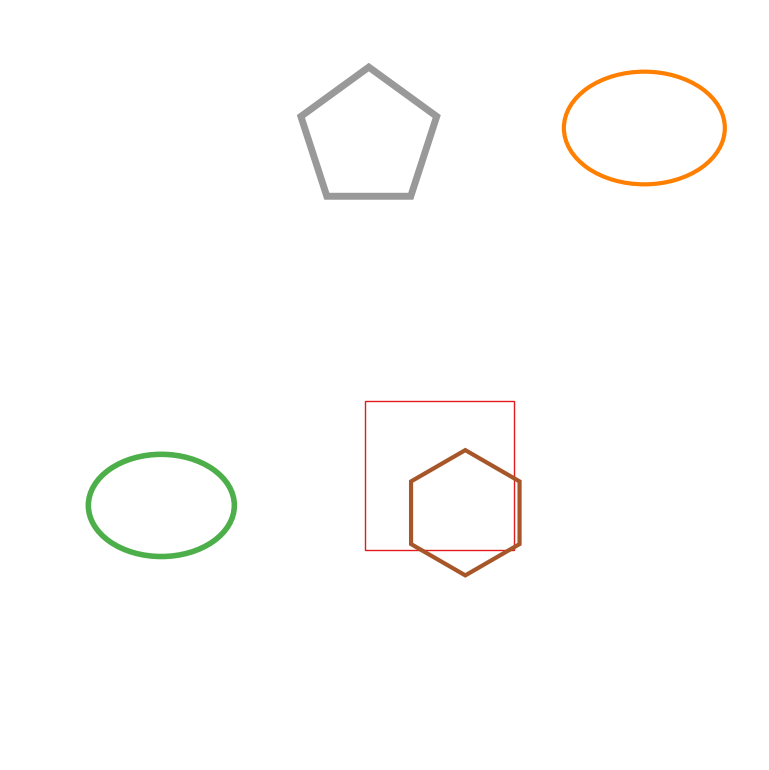[{"shape": "square", "thickness": 0.5, "radius": 0.48, "center": [0.571, 0.382]}, {"shape": "oval", "thickness": 2, "radius": 0.47, "center": [0.21, 0.344]}, {"shape": "oval", "thickness": 1.5, "radius": 0.52, "center": [0.837, 0.834]}, {"shape": "hexagon", "thickness": 1.5, "radius": 0.41, "center": [0.604, 0.334]}, {"shape": "pentagon", "thickness": 2.5, "radius": 0.46, "center": [0.479, 0.82]}]